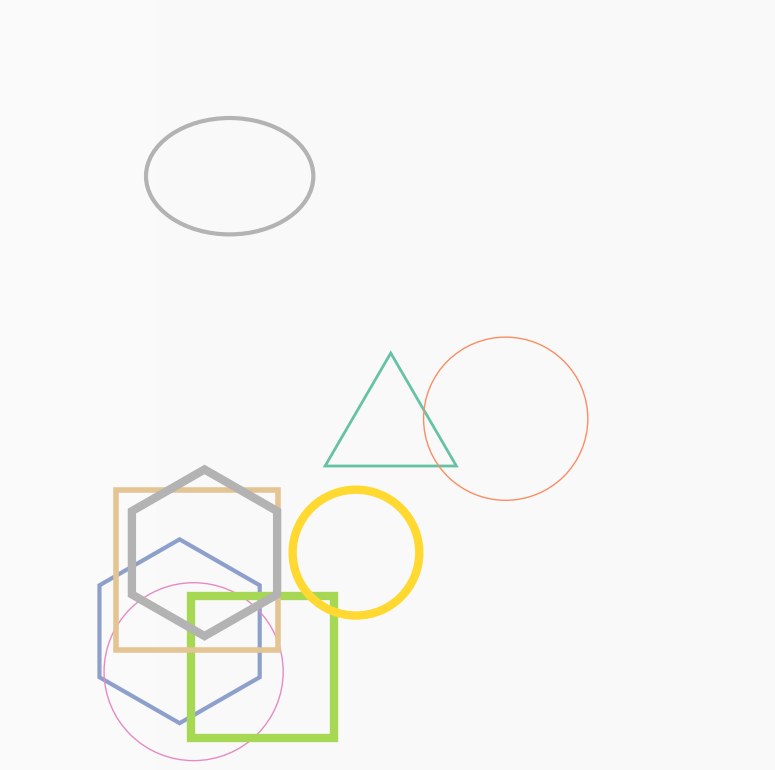[{"shape": "triangle", "thickness": 1, "radius": 0.49, "center": [0.504, 0.444]}, {"shape": "circle", "thickness": 0.5, "radius": 0.53, "center": [0.653, 0.456]}, {"shape": "hexagon", "thickness": 1.5, "radius": 0.6, "center": [0.232, 0.18]}, {"shape": "circle", "thickness": 0.5, "radius": 0.58, "center": [0.25, 0.128]}, {"shape": "square", "thickness": 3, "radius": 0.46, "center": [0.339, 0.134]}, {"shape": "circle", "thickness": 3, "radius": 0.41, "center": [0.459, 0.282]}, {"shape": "square", "thickness": 2, "radius": 0.52, "center": [0.254, 0.26]}, {"shape": "hexagon", "thickness": 3, "radius": 0.54, "center": [0.264, 0.282]}, {"shape": "oval", "thickness": 1.5, "radius": 0.54, "center": [0.296, 0.771]}]